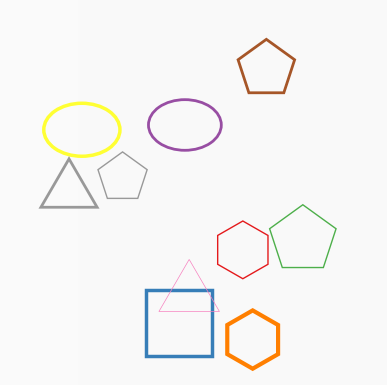[{"shape": "hexagon", "thickness": 1, "radius": 0.37, "center": [0.627, 0.351]}, {"shape": "square", "thickness": 2.5, "radius": 0.43, "center": [0.462, 0.16]}, {"shape": "pentagon", "thickness": 1, "radius": 0.45, "center": [0.781, 0.378]}, {"shape": "oval", "thickness": 2, "radius": 0.47, "center": [0.477, 0.675]}, {"shape": "hexagon", "thickness": 3, "radius": 0.38, "center": [0.652, 0.118]}, {"shape": "oval", "thickness": 2.5, "radius": 0.49, "center": [0.211, 0.663]}, {"shape": "pentagon", "thickness": 2, "radius": 0.38, "center": [0.687, 0.821]}, {"shape": "triangle", "thickness": 0.5, "radius": 0.45, "center": [0.488, 0.236]}, {"shape": "pentagon", "thickness": 1, "radius": 0.33, "center": [0.316, 0.539]}, {"shape": "triangle", "thickness": 2, "radius": 0.42, "center": [0.178, 0.504]}]